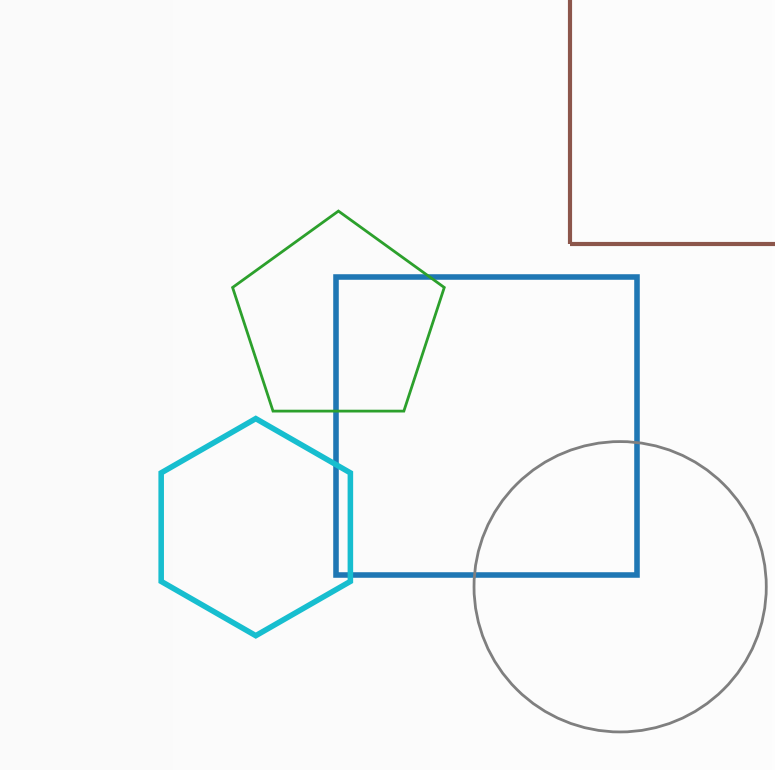[{"shape": "square", "thickness": 2, "radius": 0.97, "center": [0.628, 0.447]}, {"shape": "pentagon", "thickness": 1, "radius": 0.72, "center": [0.437, 0.582]}, {"shape": "square", "thickness": 1.5, "radius": 0.82, "center": [0.9, 0.848]}, {"shape": "circle", "thickness": 1, "radius": 0.94, "center": [0.8, 0.238]}, {"shape": "hexagon", "thickness": 2, "radius": 0.7, "center": [0.33, 0.315]}]